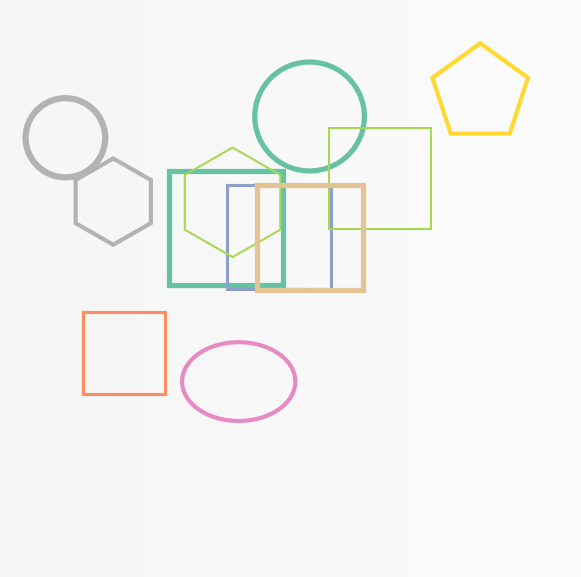[{"shape": "circle", "thickness": 2.5, "radius": 0.47, "center": [0.533, 0.797]}, {"shape": "square", "thickness": 2.5, "radius": 0.49, "center": [0.389, 0.604]}, {"shape": "square", "thickness": 1.5, "radius": 0.35, "center": [0.213, 0.388]}, {"shape": "square", "thickness": 1.5, "radius": 0.45, "center": [0.48, 0.588]}, {"shape": "oval", "thickness": 2, "radius": 0.49, "center": [0.411, 0.338]}, {"shape": "hexagon", "thickness": 1, "radius": 0.47, "center": [0.4, 0.649]}, {"shape": "square", "thickness": 1, "radius": 0.44, "center": [0.654, 0.69]}, {"shape": "pentagon", "thickness": 2, "radius": 0.43, "center": [0.826, 0.838]}, {"shape": "square", "thickness": 2.5, "radius": 0.45, "center": [0.534, 0.589]}, {"shape": "hexagon", "thickness": 2, "radius": 0.37, "center": [0.195, 0.65]}, {"shape": "circle", "thickness": 3, "radius": 0.34, "center": [0.113, 0.761]}]